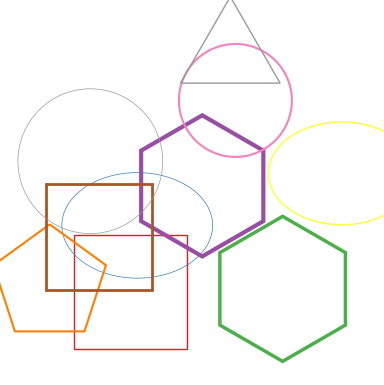[{"shape": "square", "thickness": 1, "radius": 0.74, "center": [0.339, 0.241]}, {"shape": "oval", "thickness": 0.5, "radius": 0.98, "center": [0.357, 0.415]}, {"shape": "hexagon", "thickness": 2.5, "radius": 0.94, "center": [0.734, 0.25]}, {"shape": "hexagon", "thickness": 3, "radius": 0.92, "center": [0.525, 0.517]}, {"shape": "pentagon", "thickness": 1.5, "radius": 0.77, "center": [0.129, 0.264]}, {"shape": "oval", "thickness": 1, "radius": 0.95, "center": [0.888, 0.55]}, {"shape": "square", "thickness": 2, "radius": 0.69, "center": [0.258, 0.384]}, {"shape": "circle", "thickness": 1.5, "radius": 0.73, "center": [0.611, 0.739]}, {"shape": "triangle", "thickness": 1, "radius": 0.75, "center": [0.598, 0.859]}, {"shape": "circle", "thickness": 0.5, "radius": 0.94, "center": [0.235, 0.581]}]